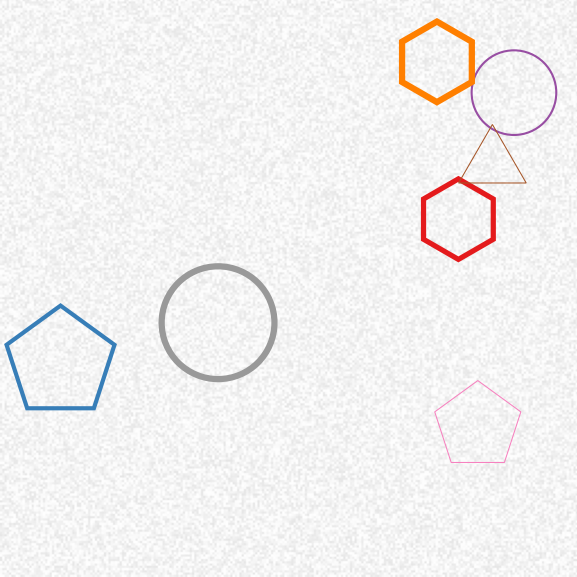[{"shape": "hexagon", "thickness": 2.5, "radius": 0.35, "center": [0.794, 0.62]}, {"shape": "pentagon", "thickness": 2, "radius": 0.49, "center": [0.105, 0.372]}, {"shape": "circle", "thickness": 1, "radius": 0.37, "center": [0.89, 0.839]}, {"shape": "hexagon", "thickness": 3, "radius": 0.35, "center": [0.757, 0.892]}, {"shape": "triangle", "thickness": 0.5, "radius": 0.34, "center": [0.853, 0.716]}, {"shape": "pentagon", "thickness": 0.5, "radius": 0.39, "center": [0.827, 0.262]}, {"shape": "circle", "thickness": 3, "radius": 0.49, "center": [0.378, 0.44]}]